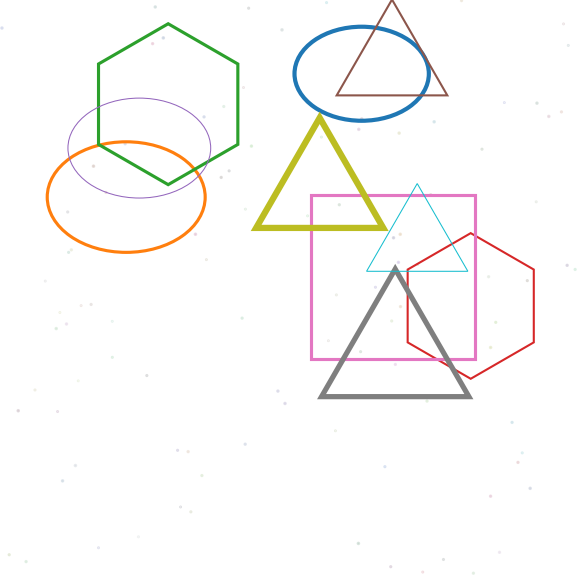[{"shape": "oval", "thickness": 2, "radius": 0.58, "center": [0.626, 0.871]}, {"shape": "oval", "thickness": 1.5, "radius": 0.68, "center": [0.219, 0.658]}, {"shape": "hexagon", "thickness": 1.5, "radius": 0.7, "center": [0.291, 0.819]}, {"shape": "hexagon", "thickness": 1, "radius": 0.63, "center": [0.815, 0.469]}, {"shape": "oval", "thickness": 0.5, "radius": 0.62, "center": [0.241, 0.743]}, {"shape": "triangle", "thickness": 1, "radius": 0.55, "center": [0.679, 0.889]}, {"shape": "square", "thickness": 1.5, "radius": 0.71, "center": [0.68, 0.52]}, {"shape": "triangle", "thickness": 2.5, "radius": 0.74, "center": [0.684, 0.386]}, {"shape": "triangle", "thickness": 3, "radius": 0.64, "center": [0.554, 0.668]}, {"shape": "triangle", "thickness": 0.5, "radius": 0.51, "center": [0.722, 0.58]}]